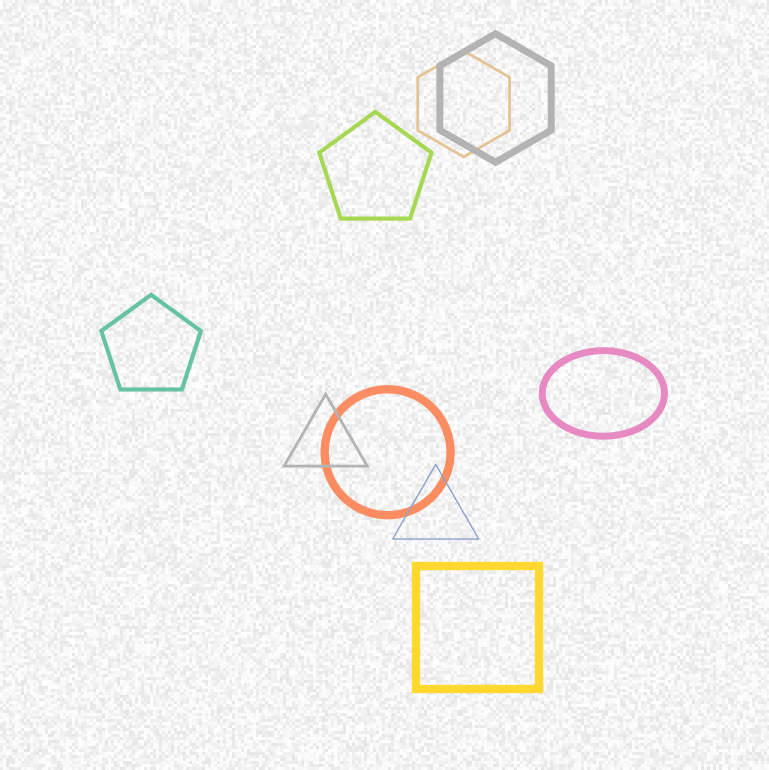[{"shape": "pentagon", "thickness": 1.5, "radius": 0.34, "center": [0.196, 0.549]}, {"shape": "circle", "thickness": 3, "radius": 0.41, "center": [0.503, 0.413]}, {"shape": "triangle", "thickness": 0.5, "radius": 0.32, "center": [0.566, 0.332]}, {"shape": "oval", "thickness": 2.5, "radius": 0.4, "center": [0.784, 0.489]}, {"shape": "pentagon", "thickness": 1.5, "radius": 0.38, "center": [0.487, 0.778]}, {"shape": "square", "thickness": 3, "radius": 0.4, "center": [0.62, 0.185]}, {"shape": "hexagon", "thickness": 1, "radius": 0.34, "center": [0.602, 0.865]}, {"shape": "triangle", "thickness": 1, "radius": 0.31, "center": [0.423, 0.426]}, {"shape": "hexagon", "thickness": 2.5, "radius": 0.42, "center": [0.644, 0.873]}]